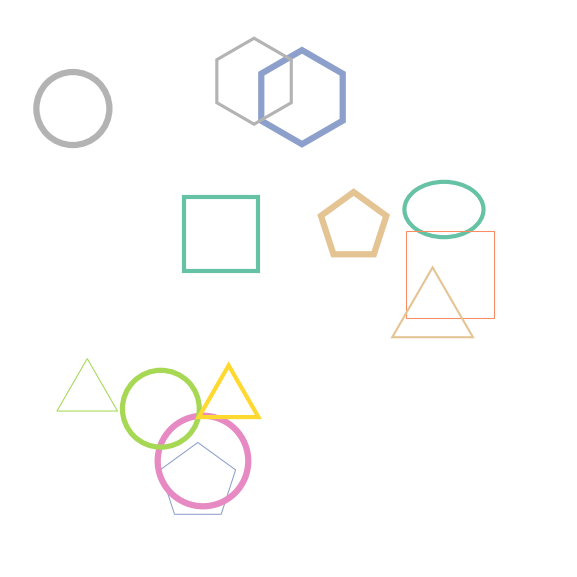[{"shape": "square", "thickness": 2, "radius": 0.32, "center": [0.382, 0.594]}, {"shape": "oval", "thickness": 2, "radius": 0.34, "center": [0.769, 0.636]}, {"shape": "square", "thickness": 0.5, "radius": 0.38, "center": [0.78, 0.524]}, {"shape": "pentagon", "thickness": 0.5, "radius": 0.34, "center": [0.343, 0.164]}, {"shape": "hexagon", "thickness": 3, "radius": 0.41, "center": [0.523, 0.831]}, {"shape": "circle", "thickness": 3, "radius": 0.39, "center": [0.351, 0.201]}, {"shape": "triangle", "thickness": 0.5, "radius": 0.3, "center": [0.151, 0.318]}, {"shape": "circle", "thickness": 2.5, "radius": 0.33, "center": [0.279, 0.291]}, {"shape": "triangle", "thickness": 2, "radius": 0.3, "center": [0.396, 0.307]}, {"shape": "pentagon", "thickness": 3, "radius": 0.3, "center": [0.612, 0.607]}, {"shape": "triangle", "thickness": 1, "radius": 0.4, "center": [0.749, 0.456]}, {"shape": "hexagon", "thickness": 1.5, "radius": 0.37, "center": [0.44, 0.859]}, {"shape": "circle", "thickness": 3, "radius": 0.32, "center": [0.126, 0.811]}]